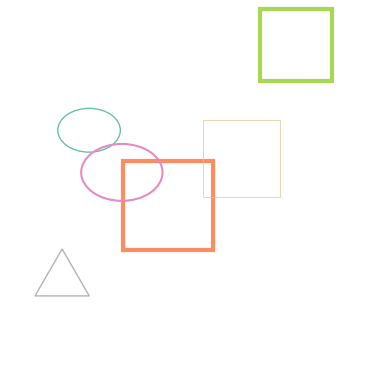[{"shape": "oval", "thickness": 1, "radius": 0.41, "center": [0.231, 0.662]}, {"shape": "square", "thickness": 3, "radius": 0.58, "center": [0.436, 0.467]}, {"shape": "oval", "thickness": 1.5, "radius": 0.53, "center": [0.317, 0.552]}, {"shape": "square", "thickness": 3, "radius": 0.47, "center": [0.77, 0.883]}, {"shape": "square", "thickness": 0.5, "radius": 0.5, "center": [0.626, 0.587]}, {"shape": "triangle", "thickness": 1, "radius": 0.41, "center": [0.161, 0.272]}]